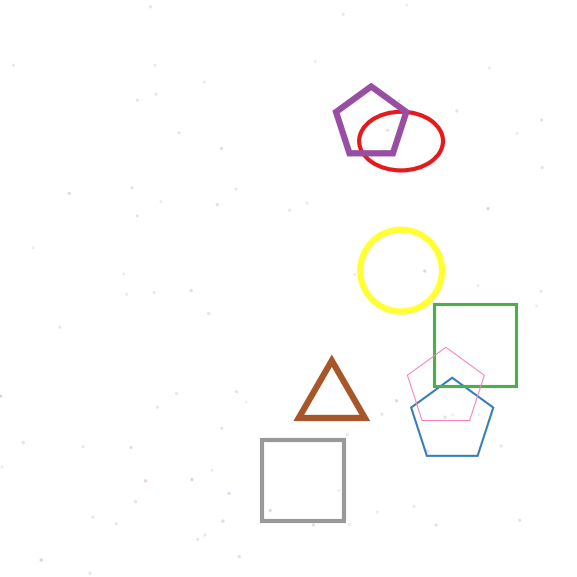[{"shape": "oval", "thickness": 2, "radius": 0.36, "center": [0.695, 0.755]}, {"shape": "pentagon", "thickness": 1, "radius": 0.37, "center": [0.783, 0.27]}, {"shape": "square", "thickness": 1.5, "radius": 0.35, "center": [0.822, 0.403]}, {"shape": "pentagon", "thickness": 3, "radius": 0.32, "center": [0.643, 0.785]}, {"shape": "circle", "thickness": 3, "radius": 0.35, "center": [0.695, 0.531]}, {"shape": "triangle", "thickness": 3, "radius": 0.33, "center": [0.575, 0.308]}, {"shape": "pentagon", "thickness": 0.5, "radius": 0.35, "center": [0.772, 0.328]}, {"shape": "square", "thickness": 2, "radius": 0.35, "center": [0.525, 0.168]}]